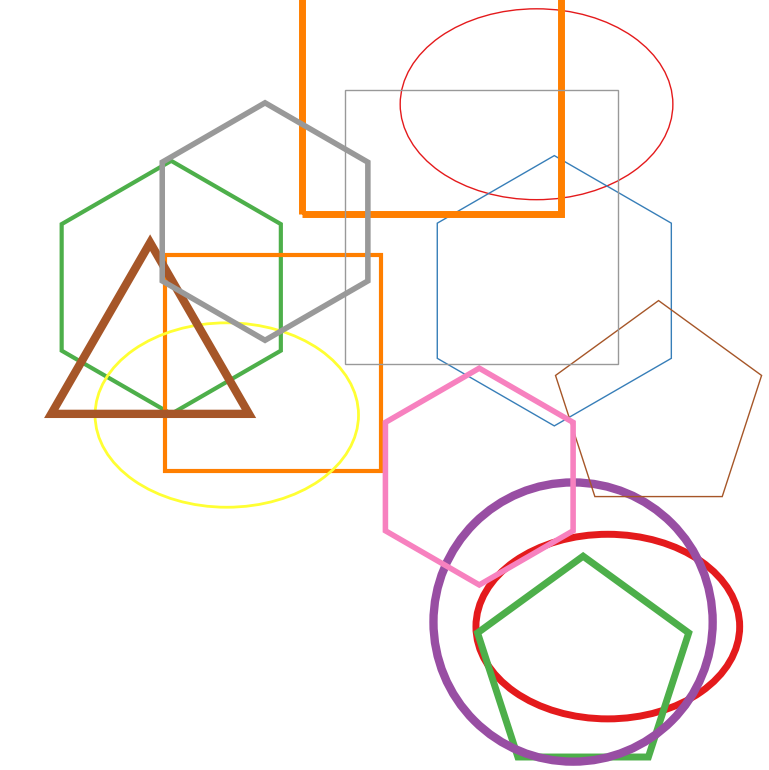[{"shape": "oval", "thickness": 0.5, "radius": 0.89, "center": [0.697, 0.865]}, {"shape": "oval", "thickness": 2.5, "radius": 0.86, "center": [0.789, 0.186]}, {"shape": "hexagon", "thickness": 0.5, "radius": 0.88, "center": [0.72, 0.622]}, {"shape": "hexagon", "thickness": 1.5, "radius": 0.82, "center": [0.222, 0.627]}, {"shape": "pentagon", "thickness": 2.5, "radius": 0.72, "center": [0.757, 0.134]}, {"shape": "circle", "thickness": 3, "radius": 0.91, "center": [0.744, 0.192]}, {"shape": "square", "thickness": 2.5, "radius": 0.84, "center": [0.56, 0.89]}, {"shape": "square", "thickness": 1.5, "radius": 0.7, "center": [0.354, 0.528]}, {"shape": "oval", "thickness": 1, "radius": 0.86, "center": [0.295, 0.461]}, {"shape": "triangle", "thickness": 3, "radius": 0.74, "center": [0.195, 0.537]}, {"shape": "pentagon", "thickness": 0.5, "radius": 0.7, "center": [0.855, 0.469]}, {"shape": "hexagon", "thickness": 2, "radius": 0.7, "center": [0.622, 0.381]}, {"shape": "hexagon", "thickness": 2, "radius": 0.77, "center": [0.344, 0.712]}, {"shape": "square", "thickness": 0.5, "radius": 0.89, "center": [0.626, 0.705]}]